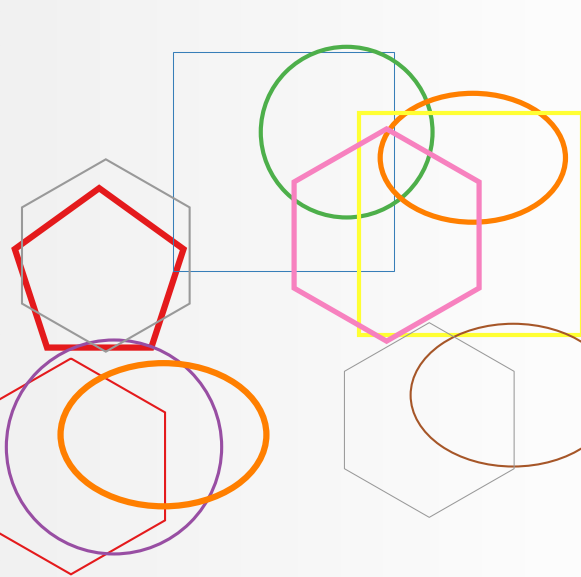[{"shape": "pentagon", "thickness": 3, "radius": 0.76, "center": [0.171, 0.521]}, {"shape": "hexagon", "thickness": 1, "radius": 0.93, "center": [0.122, 0.192]}, {"shape": "square", "thickness": 0.5, "radius": 0.95, "center": [0.487, 0.719]}, {"shape": "circle", "thickness": 2, "radius": 0.74, "center": [0.596, 0.77]}, {"shape": "circle", "thickness": 1.5, "radius": 0.93, "center": [0.196, 0.225]}, {"shape": "oval", "thickness": 2.5, "radius": 0.8, "center": [0.813, 0.726]}, {"shape": "oval", "thickness": 3, "radius": 0.89, "center": [0.281, 0.246]}, {"shape": "square", "thickness": 2, "radius": 0.96, "center": [0.81, 0.611]}, {"shape": "oval", "thickness": 1, "radius": 0.88, "center": [0.883, 0.315]}, {"shape": "hexagon", "thickness": 2.5, "radius": 0.92, "center": [0.665, 0.592]}, {"shape": "hexagon", "thickness": 1, "radius": 0.83, "center": [0.182, 0.557]}, {"shape": "hexagon", "thickness": 0.5, "radius": 0.84, "center": [0.739, 0.272]}]